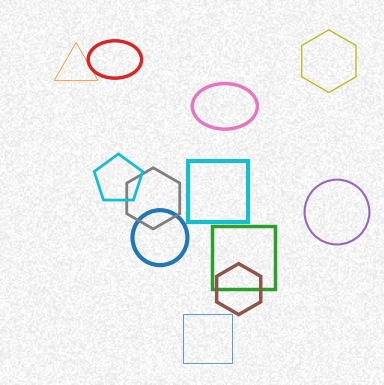[{"shape": "square", "thickness": 0.5, "radius": 0.32, "center": [0.539, 0.12]}, {"shape": "circle", "thickness": 3, "radius": 0.36, "center": [0.416, 0.383]}, {"shape": "triangle", "thickness": 0.5, "radius": 0.33, "center": [0.198, 0.824]}, {"shape": "square", "thickness": 2.5, "radius": 0.41, "center": [0.633, 0.33]}, {"shape": "oval", "thickness": 2.5, "radius": 0.35, "center": [0.298, 0.846]}, {"shape": "circle", "thickness": 1.5, "radius": 0.42, "center": [0.875, 0.449]}, {"shape": "hexagon", "thickness": 2.5, "radius": 0.33, "center": [0.62, 0.249]}, {"shape": "oval", "thickness": 2.5, "radius": 0.42, "center": [0.584, 0.724]}, {"shape": "hexagon", "thickness": 2, "radius": 0.4, "center": [0.398, 0.485]}, {"shape": "hexagon", "thickness": 1, "radius": 0.41, "center": [0.854, 0.841]}, {"shape": "square", "thickness": 3, "radius": 0.39, "center": [0.567, 0.503]}, {"shape": "pentagon", "thickness": 2, "radius": 0.33, "center": [0.308, 0.534]}]